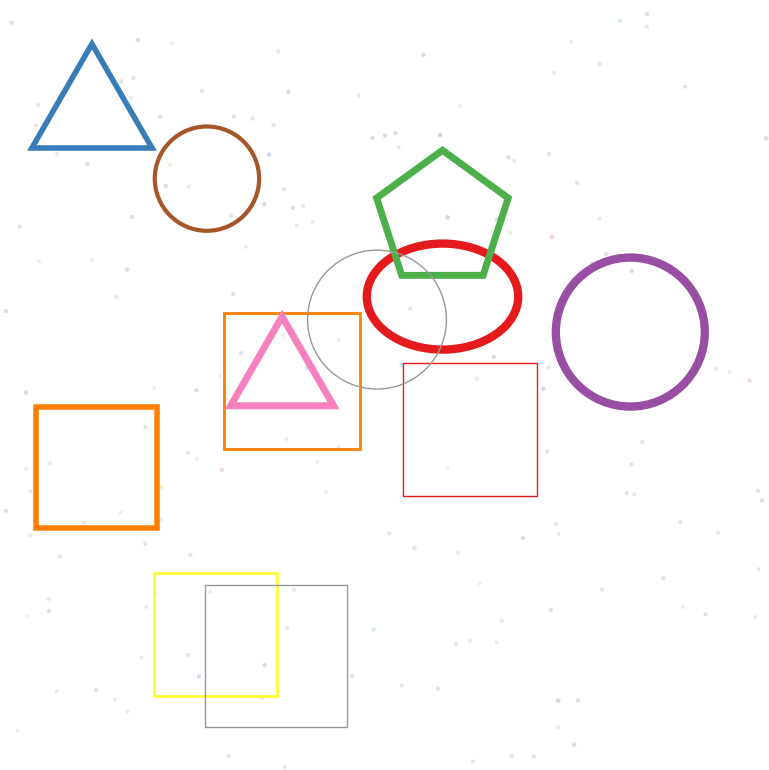[{"shape": "oval", "thickness": 3, "radius": 0.49, "center": [0.575, 0.615]}, {"shape": "square", "thickness": 0.5, "radius": 0.43, "center": [0.61, 0.442]}, {"shape": "triangle", "thickness": 2, "radius": 0.45, "center": [0.119, 0.853]}, {"shape": "pentagon", "thickness": 2.5, "radius": 0.45, "center": [0.575, 0.715]}, {"shape": "circle", "thickness": 3, "radius": 0.48, "center": [0.819, 0.569]}, {"shape": "square", "thickness": 1, "radius": 0.44, "center": [0.38, 0.505]}, {"shape": "square", "thickness": 2, "radius": 0.39, "center": [0.125, 0.393]}, {"shape": "square", "thickness": 1, "radius": 0.4, "center": [0.28, 0.177]}, {"shape": "circle", "thickness": 1.5, "radius": 0.34, "center": [0.269, 0.768]}, {"shape": "triangle", "thickness": 2.5, "radius": 0.39, "center": [0.366, 0.512]}, {"shape": "circle", "thickness": 0.5, "radius": 0.45, "center": [0.49, 0.585]}, {"shape": "square", "thickness": 0.5, "radius": 0.46, "center": [0.358, 0.148]}]